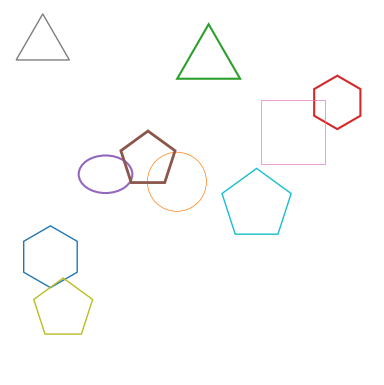[{"shape": "hexagon", "thickness": 1, "radius": 0.4, "center": [0.131, 0.333]}, {"shape": "circle", "thickness": 0.5, "radius": 0.38, "center": [0.459, 0.528]}, {"shape": "triangle", "thickness": 1.5, "radius": 0.47, "center": [0.542, 0.843]}, {"shape": "hexagon", "thickness": 1.5, "radius": 0.35, "center": [0.876, 0.734]}, {"shape": "oval", "thickness": 1.5, "radius": 0.35, "center": [0.274, 0.547]}, {"shape": "pentagon", "thickness": 2, "radius": 0.37, "center": [0.384, 0.586]}, {"shape": "square", "thickness": 0.5, "radius": 0.42, "center": [0.762, 0.656]}, {"shape": "triangle", "thickness": 1, "radius": 0.4, "center": [0.111, 0.884]}, {"shape": "pentagon", "thickness": 1, "radius": 0.4, "center": [0.164, 0.197]}, {"shape": "pentagon", "thickness": 1, "radius": 0.47, "center": [0.666, 0.468]}]